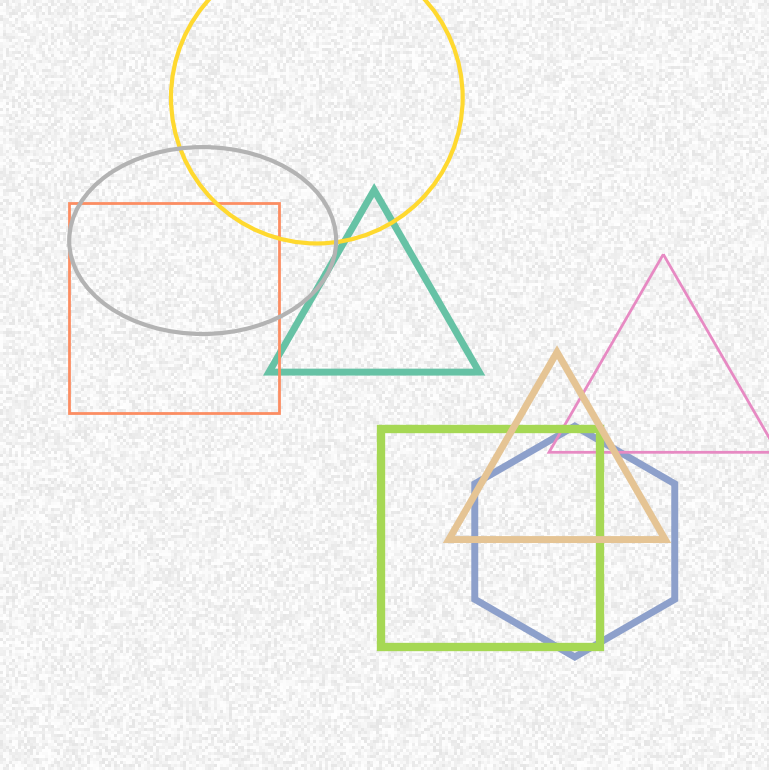[{"shape": "triangle", "thickness": 2.5, "radius": 0.79, "center": [0.486, 0.596]}, {"shape": "square", "thickness": 1, "radius": 0.68, "center": [0.226, 0.6]}, {"shape": "hexagon", "thickness": 2.5, "radius": 0.75, "center": [0.746, 0.297]}, {"shape": "triangle", "thickness": 1, "radius": 0.86, "center": [0.861, 0.498]}, {"shape": "square", "thickness": 3, "radius": 0.71, "center": [0.637, 0.301]}, {"shape": "circle", "thickness": 1.5, "radius": 0.95, "center": [0.411, 0.873]}, {"shape": "triangle", "thickness": 2.5, "radius": 0.81, "center": [0.723, 0.38]}, {"shape": "oval", "thickness": 1.5, "radius": 0.87, "center": [0.263, 0.688]}]